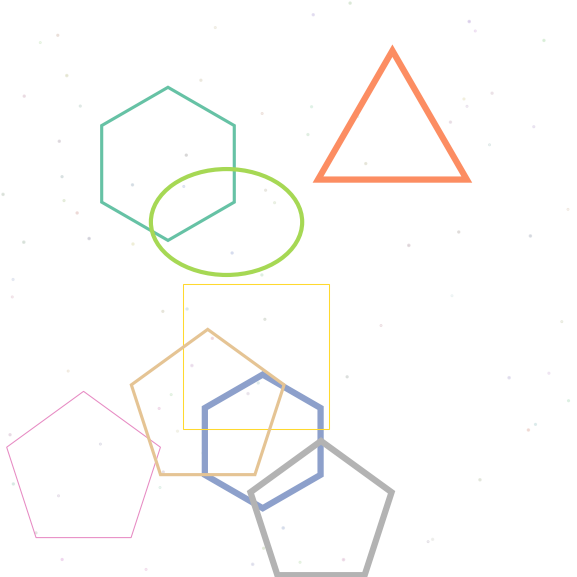[{"shape": "hexagon", "thickness": 1.5, "radius": 0.66, "center": [0.291, 0.715]}, {"shape": "triangle", "thickness": 3, "radius": 0.74, "center": [0.68, 0.763]}, {"shape": "hexagon", "thickness": 3, "radius": 0.58, "center": [0.455, 0.235]}, {"shape": "pentagon", "thickness": 0.5, "radius": 0.7, "center": [0.145, 0.181]}, {"shape": "oval", "thickness": 2, "radius": 0.65, "center": [0.392, 0.615]}, {"shape": "square", "thickness": 0.5, "radius": 0.63, "center": [0.443, 0.382]}, {"shape": "pentagon", "thickness": 1.5, "radius": 0.7, "center": [0.36, 0.29]}, {"shape": "pentagon", "thickness": 3, "radius": 0.64, "center": [0.556, 0.107]}]